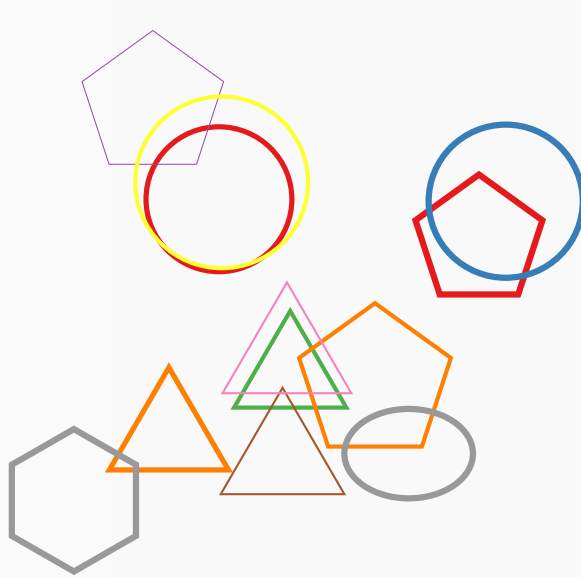[{"shape": "pentagon", "thickness": 3, "radius": 0.57, "center": [0.824, 0.582]}, {"shape": "circle", "thickness": 2.5, "radius": 0.63, "center": [0.377, 0.654]}, {"shape": "circle", "thickness": 3, "radius": 0.66, "center": [0.87, 0.651]}, {"shape": "triangle", "thickness": 2, "radius": 0.56, "center": [0.499, 0.349]}, {"shape": "pentagon", "thickness": 0.5, "radius": 0.64, "center": [0.263, 0.818]}, {"shape": "triangle", "thickness": 2.5, "radius": 0.59, "center": [0.291, 0.245]}, {"shape": "pentagon", "thickness": 2, "radius": 0.69, "center": [0.645, 0.337]}, {"shape": "circle", "thickness": 2, "radius": 0.74, "center": [0.381, 0.683]}, {"shape": "triangle", "thickness": 1, "radius": 0.61, "center": [0.486, 0.205]}, {"shape": "triangle", "thickness": 1, "radius": 0.64, "center": [0.494, 0.382]}, {"shape": "oval", "thickness": 3, "radius": 0.55, "center": [0.703, 0.214]}, {"shape": "hexagon", "thickness": 3, "radius": 0.62, "center": [0.127, 0.133]}]